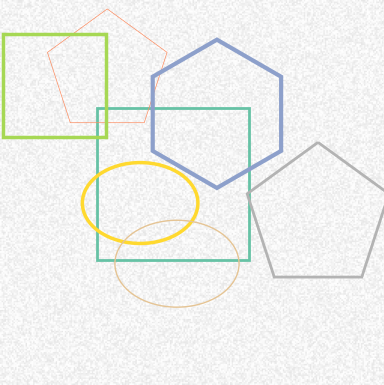[{"shape": "square", "thickness": 2, "radius": 0.99, "center": [0.45, 0.522]}, {"shape": "pentagon", "thickness": 0.5, "radius": 0.82, "center": [0.279, 0.813]}, {"shape": "hexagon", "thickness": 3, "radius": 0.96, "center": [0.563, 0.704]}, {"shape": "square", "thickness": 2.5, "radius": 0.67, "center": [0.142, 0.777]}, {"shape": "oval", "thickness": 2.5, "radius": 0.75, "center": [0.364, 0.473]}, {"shape": "oval", "thickness": 1, "radius": 0.81, "center": [0.46, 0.315]}, {"shape": "pentagon", "thickness": 2, "radius": 0.97, "center": [0.826, 0.437]}]